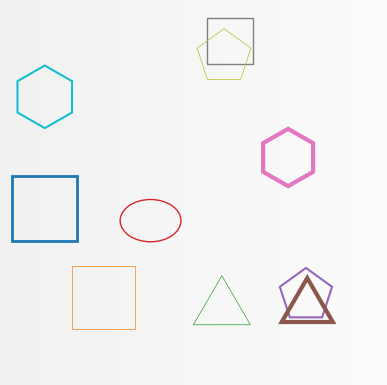[{"shape": "square", "thickness": 2, "radius": 0.42, "center": [0.115, 0.458]}, {"shape": "square", "thickness": 0.5, "radius": 0.41, "center": [0.268, 0.227]}, {"shape": "triangle", "thickness": 0.5, "radius": 0.42, "center": [0.573, 0.199]}, {"shape": "oval", "thickness": 1, "radius": 0.39, "center": [0.389, 0.427]}, {"shape": "pentagon", "thickness": 1.5, "radius": 0.35, "center": [0.79, 0.233]}, {"shape": "triangle", "thickness": 3, "radius": 0.38, "center": [0.793, 0.202]}, {"shape": "hexagon", "thickness": 3, "radius": 0.37, "center": [0.744, 0.591]}, {"shape": "square", "thickness": 1, "radius": 0.3, "center": [0.593, 0.893]}, {"shape": "pentagon", "thickness": 0.5, "radius": 0.36, "center": [0.578, 0.853]}, {"shape": "hexagon", "thickness": 1.5, "radius": 0.41, "center": [0.116, 0.749]}]